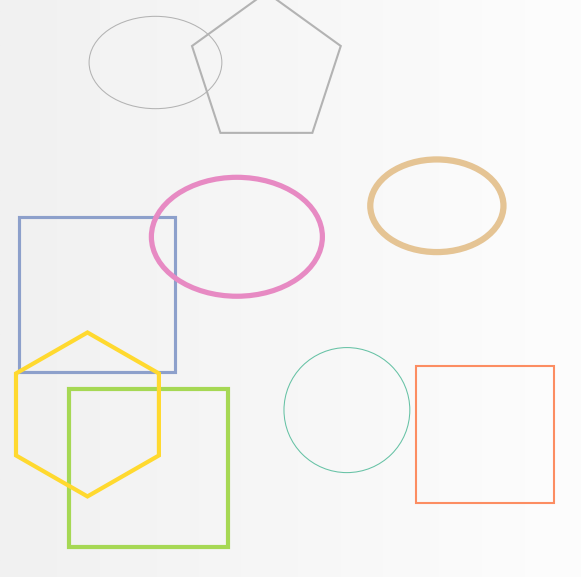[{"shape": "circle", "thickness": 0.5, "radius": 0.54, "center": [0.597, 0.289]}, {"shape": "square", "thickness": 1, "radius": 0.59, "center": [0.835, 0.247]}, {"shape": "square", "thickness": 1.5, "radius": 0.67, "center": [0.167, 0.489]}, {"shape": "oval", "thickness": 2.5, "radius": 0.74, "center": [0.408, 0.589]}, {"shape": "square", "thickness": 2, "radius": 0.68, "center": [0.255, 0.189]}, {"shape": "hexagon", "thickness": 2, "radius": 0.71, "center": [0.15, 0.281]}, {"shape": "oval", "thickness": 3, "radius": 0.57, "center": [0.752, 0.643]}, {"shape": "pentagon", "thickness": 1, "radius": 0.67, "center": [0.458, 0.878]}, {"shape": "oval", "thickness": 0.5, "radius": 0.57, "center": [0.267, 0.891]}]